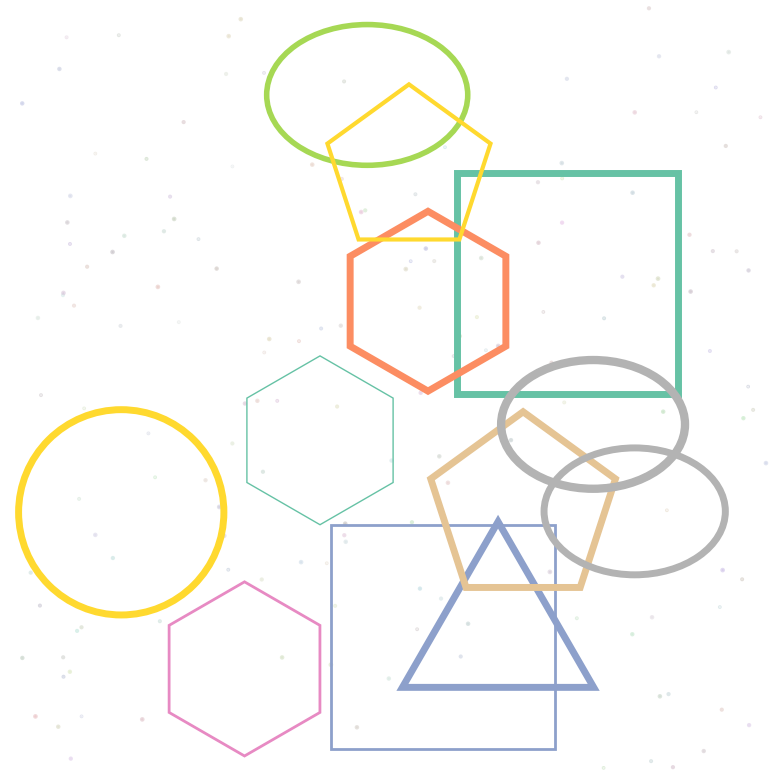[{"shape": "hexagon", "thickness": 0.5, "radius": 0.55, "center": [0.416, 0.428]}, {"shape": "square", "thickness": 2.5, "radius": 0.72, "center": [0.737, 0.632]}, {"shape": "hexagon", "thickness": 2.5, "radius": 0.58, "center": [0.556, 0.609]}, {"shape": "square", "thickness": 1, "radius": 0.73, "center": [0.576, 0.173]}, {"shape": "triangle", "thickness": 2.5, "radius": 0.72, "center": [0.647, 0.179]}, {"shape": "hexagon", "thickness": 1, "radius": 0.57, "center": [0.318, 0.131]}, {"shape": "oval", "thickness": 2, "radius": 0.65, "center": [0.477, 0.877]}, {"shape": "pentagon", "thickness": 1.5, "radius": 0.56, "center": [0.531, 0.779]}, {"shape": "circle", "thickness": 2.5, "radius": 0.67, "center": [0.157, 0.335]}, {"shape": "pentagon", "thickness": 2.5, "radius": 0.63, "center": [0.679, 0.339]}, {"shape": "oval", "thickness": 2.5, "radius": 0.59, "center": [0.824, 0.336]}, {"shape": "oval", "thickness": 3, "radius": 0.6, "center": [0.77, 0.449]}]